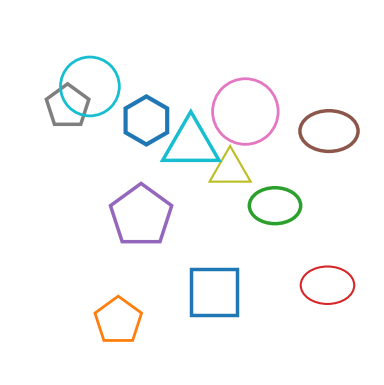[{"shape": "square", "thickness": 2.5, "radius": 0.3, "center": [0.556, 0.242]}, {"shape": "hexagon", "thickness": 3, "radius": 0.31, "center": [0.38, 0.687]}, {"shape": "pentagon", "thickness": 2, "radius": 0.32, "center": [0.307, 0.167]}, {"shape": "oval", "thickness": 2.5, "radius": 0.33, "center": [0.714, 0.466]}, {"shape": "oval", "thickness": 1.5, "radius": 0.35, "center": [0.851, 0.259]}, {"shape": "pentagon", "thickness": 2.5, "radius": 0.42, "center": [0.366, 0.44]}, {"shape": "oval", "thickness": 2.5, "radius": 0.38, "center": [0.855, 0.66]}, {"shape": "circle", "thickness": 2, "radius": 0.43, "center": [0.637, 0.71]}, {"shape": "pentagon", "thickness": 2.5, "radius": 0.29, "center": [0.176, 0.724]}, {"shape": "triangle", "thickness": 1.5, "radius": 0.31, "center": [0.598, 0.559]}, {"shape": "circle", "thickness": 2, "radius": 0.38, "center": [0.234, 0.775]}, {"shape": "triangle", "thickness": 2.5, "radius": 0.42, "center": [0.496, 0.626]}]